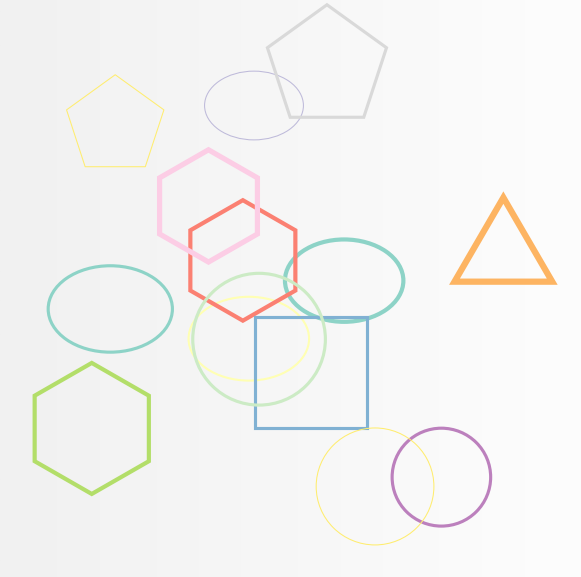[{"shape": "oval", "thickness": 2, "radius": 0.51, "center": [0.592, 0.513]}, {"shape": "oval", "thickness": 1.5, "radius": 0.53, "center": [0.19, 0.464]}, {"shape": "oval", "thickness": 1, "radius": 0.52, "center": [0.428, 0.413]}, {"shape": "oval", "thickness": 0.5, "radius": 0.43, "center": [0.437, 0.816]}, {"shape": "hexagon", "thickness": 2, "radius": 0.52, "center": [0.418, 0.548]}, {"shape": "square", "thickness": 1.5, "radius": 0.48, "center": [0.535, 0.354]}, {"shape": "triangle", "thickness": 3, "radius": 0.49, "center": [0.866, 0.56]}, {"shape": "hexagon", "thickness": 2, "radius": 0.57, "center": [0.158, 0.257]}, {"shape": "hexagon", "thickness": 2.5, "radius": 0.49, "center": [0.359, 0.643]}, {"shape": "pentagon", "thickness": 1.5, "radius": 0.54, "center": [0.563, 0.883]}, {"shape": "circle", "thickness": 1.5, "radius": 0.42, "center": [0.759, 0.173]}, {"shape": "circle", "thickness": 1.5, "radius": 0.57, "center": [0.446, 0.412]}, {"shape": "pentagon", "thickness": 0.5, "radius": 0.44, "center": [0.198, 0.782]}, {"shape": "circle", "thickness": 0.5, "radius": 0.51, "center": [0.645, 0.157]}]